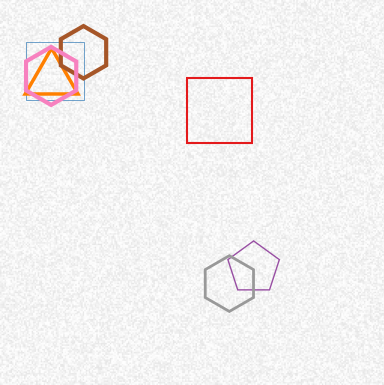[{"shape": "square", "thickness": 1.5, "radius": 0.42, "center": [0.57, 0.712]}, {"shape": "square", "thickness": 0.5, "radius": 0.38, "center": [0.143, 0.816]}, {"shape": "pentagon", "thickness": 1, "radius": 0.35, "center": [0.659, 0.304]}, {"shape": "triangle", "thickness": 2.5, "radius": 0.4, "center": [0.134, 0.795]}, {"shape": "hexagon", "thickness": 3, "radius": 0.34, "center": [0.217, 0.864]}, {"shape": "hexagon", "thickness": 3, "radius": 0.38, "center": [0.133, 0.803]}, {"shape": "hexagon", "thickness": 2, "radius": 0.36, "center": [0.596, 0.263]}]